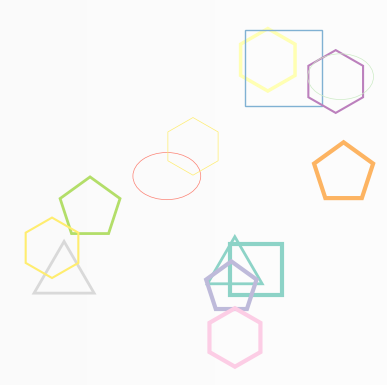[{"shape": "triangle", "thickness": 2, "radius": 0.41, "center": [0.606, 0.304]}, {"shape": "square", "thickness": 3, "radius": 0.33, "center": [0.661, 0.3]}, {"shape": "hexagon", "thickness": 2.5, "radius": 0.41, "center": [0.691, 0.845]}, {"shape": "pentagon", "thickness": 3, "radius": 0.34, "center": [0.597, 0.253]}, {"shape": "oval", "thickness": 0.5, "radius": 0.44, "center": [0.431, 0.543]}, {"shape": "square", "thickness": 1, "radius": 0.5, "center": [0.732, 0.824]}, {"shape": "pentagon", "thickness": 3, "radius": 0.4, "center": [0.887, 0.55]}, {"shape": "pentagon", "thickness": 2, "radius": 0.41, "center": [0.232, 0.459]}, {"shape": "hexagon", "thickness": 3, "radius": 0.38, "center": [0.606, 0.123]}, {"shape": "triangle", "thickness": 2, "radius": 0.45, "center": [0.165, 0.283]}, {"shape": "hexagon", "thickness": 1.5, "radius": 0.41, "center": [0.866, 0.788]}, {"shape": "oval", "thickness": 0.5, "radius": 0.42, "center": [0.879, 0.801]}, {"shape": "hexagon", "thickness": 1.5, "radius": 0.39, "center": [0.134, 0.356]}, {"shape": "hexagon", "thickness": 0.5, "radius": 0.37, "center": [0.498, 0.62]}]